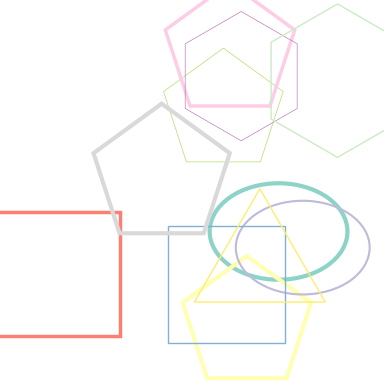[{"shape": "oval", "thickness": 3, "radius": 0.89, "center": [0.724, 0.399]}, {"shape": "pentagon", "thickness": 3, "radius": 0.88, "center": [0.641, 0.16]}, {"shape": "oval", "thickness": 1.5, "radius": 0.87, "center": [0.786, 0.357]}, {"shape": "square", "thickness": 2.5, "radius": 0.81, "center": [0.151, 0.288]}, {"shape": "square", "thickness": 1, "radius": 0.76, "center": [0.589, 0.261]}, {"shape": "pentagon", "thickness": 0.5, "radius": 0.82, "center": [0.58, 0.712]}, {"shape": "pentagon", "thickness": 2.5, "radius": 0.88, "center": [0.597, 0.868]}, {"shape": "pentagon", "thickness": 3, "radius": 0.93, "center": [0.42, 0.545]}, {"shape": "hexagon", "thickness": 0.5, "radius": 0.84, "center": [0.626, 0.802]}, {"shape": "hexagon", "thickness": 1, "radius": 1.0, "center": [0.877, 0.79]}, {"shape": "triangle", "thickness": 1, "radius": 0.98, "center": [0.675, 0.314]}]